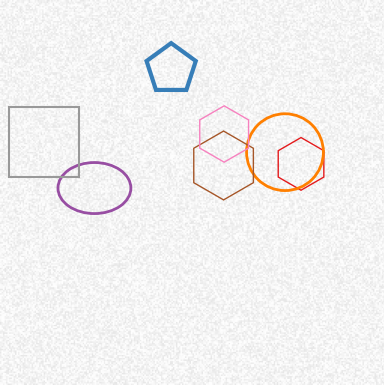[{"shape": "hexagon", "thickness": 1, "radius": 0.34, "center": [0.782, 0.574]}, {"shape": "pentagon", "thickness": 3, "radius": 0.34, "center": [0.445, 0.821]}, {"shape": "oval", "thickness": 2, "radius": 0.47, "center": [0.245, 0.512]}, {"shape": "circle", "thickness": 2, "radius": 0.5, "center": [0.74, 0.605]}, {"shape": "hexagon", "thickness": 1, "radius": 0.45, "center": [0.581, 0.57]}, {"shape": "hexagon", "thickness": 1, "radius": 0.37, "center": [0.582, 0.652]}, {"shape": "square", "thickness": 1.5, "radius": 0.46, "center": [0.115, 0.632]}]